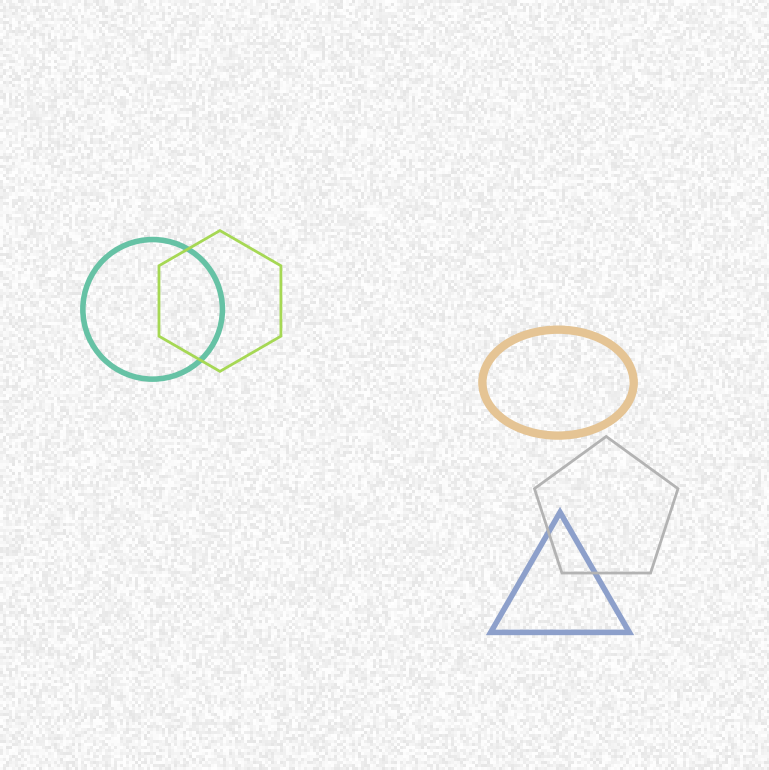[{"shape": "circle", "thickness": 2, "radius": 0.45, "center": [0.198, 0.598]}, {"shape": "triangle", "thickness": 2, "radius": 0.52, "center": [0.727, 0.231]}, {"shape": "hexagon", "thickness": 1, "radius": 0.46, "center": [0.286, 0.609]}, {"shape": "oval", "thickness": 3, "radius": 0.49, "center": [0.725, 0.503]}, {"shape": "pentagon", "thickness": 1, "radius": 0.49, "center": [0.787, 0.335]}]